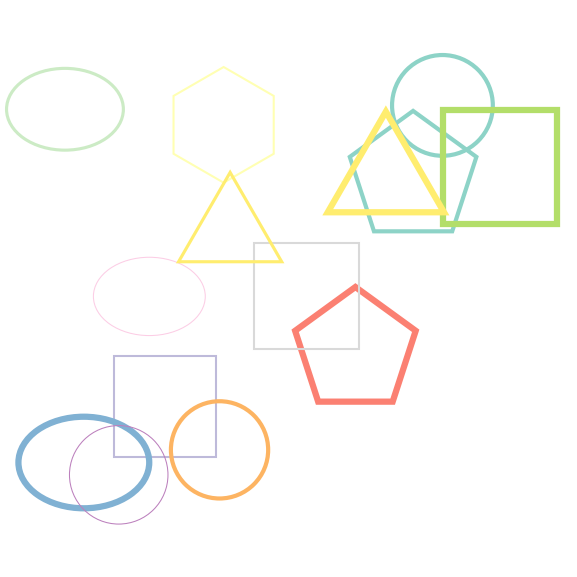[{"shape": "pentagon", "thickness": 2, "radius": 0.58, "center": [0.715, 0.692]}, {"shape": "circle", "thickness": 2, "radius": 0.44, "center": [0.766, 0.817]}, {"shape": "hexagon", "thickness": 1, "radius": 0.5, "center": [0.387, 0.783]}, {"shape": "square", "thickness": 1, "radius": 0.44, "center": [0.286, 0.295]}, {"shape": "pentagon", "thickness": 3, "radius": 0.55, "center": [0.615, 0.392]}, {"shape": "oval", "thickness": 3, "radius": 0.57, "center": [0.145, 0.198]}, {"shape": "circle", "thickness": 2, "radius": 0.42, "center": [0.38, 0.22]}, {"shape": "square", "thickness": 3, "radius": 0.49, "center": [0.866, 0.71]}, {"shape": "oval", "thickness": 0.5, "radius": 0.48, "center": [0.259, 0.486]}, {"shape": "square", "thickness": 1, "radius": 0.46, "center": [0.531, 0.487]}, {"shape": "circle", "thickness": 0.5, "radius": 0.43, "center": [0.206, 0.177]}, {"shape": "oval", "thickness": 1.5, "radius": 0.51, "center": [0.112, 0.81]}, {"shape": "triangle", "thickness": 3, "radius": 0.58, "center": [0.668, 0.69]}, {"shape": "triangle", "thickness": 1.5, "radius": 0.52, "center": [0.399, 0.597]}]